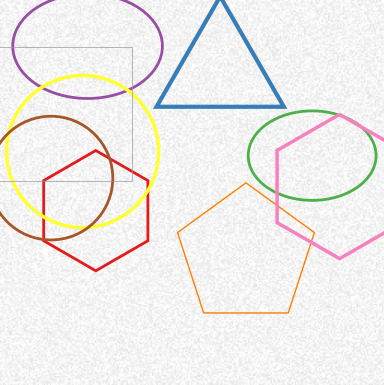[{"shape": "hexagon", "thickness": 2, "radius": 0.78, "center": [0.249, 0.453]}, {"shape": "triangle", "thickness": 3, "radius": 0.95, "center": [0.572, 0.818]}, {"shape": "oval", "thickness": 2, "radius": 0.83, "center": [0.811, 0.596]}, {"shape": "oval", "thickness": 2, "radius": 0.97, "center": [0.227, 0.88]}, {"shape": "pentagon", "thickness": 1, "radius": 0.93, "center": [0.639, 0.338]}, {"shape": "circle", "thickness": 2.5, "radius": 0.99, "center": [0.214, 0.606]}, {"shape": "circle", "thickness": 2, "radius": 0.8, "center": [0.132, 0.537]}, {"shape": "hexagon", "thickness": 2.5, "radius": 0.94, "center": [0.882, 0.516]}, {"shape": "square", "thickness": 0.5, "radius": 0.87, "center": [0.168, 0.703]}]